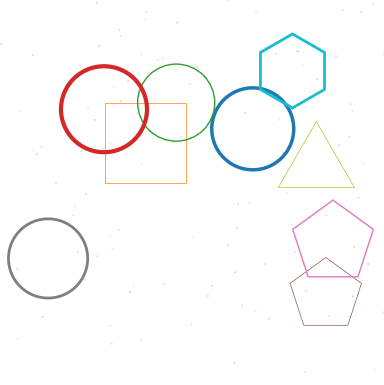[{"shape": "circle", "thickness": 2.5, "radius": 0.53, "center": [0.657, 0.665]}, {"shape": "square", "thickness": 0.5, "radius": 0.52, "center": [0.378, 0.628]}, {"shape": "circle", "thickness": 1, "radius": 0.5, "center": [0.458, 0.733]}, {"shape": "circle", "thickness": 3, "radius": 0.56, "center": [0.27, 0.716]}, {"shape": "pentagon", "thickness": 0.5, "radius": 0.49, "center": [0.846, 0.234]}, {"shape": "pentagon", "thickness": 1, "radius": 0.55, "center": [0.865, 0.37]}, {"shape": "circle", "thickness": 2, "radius": 0.51, "center": [0.125, 0.329]}, {"shape": "triangle", "thickness": 0.5, "radius": 0.57, "center": [0.822, 0.57]}, {"shape": "hexagon", "thickness": 2, "radius": 0.48, "center": [0.76, 0.816]}]